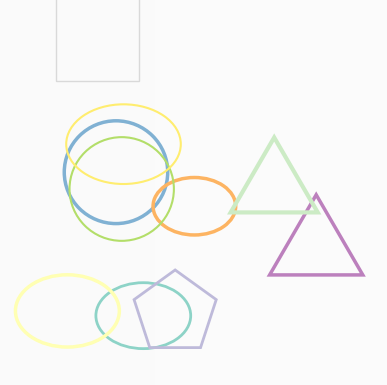[{"shape": "oval", "thickness": 2, "radius": 0.61, "center": [0.37, 0.18]}, {"shape": "oval", "thickness": 2.5, "radius": 0.67, "center": [0.174, 0.192]}, {"shape": "pentagon", "thickness": 2, "radius": 0.56, "center": [0.452, 0.187]}, {"shape": "circle", "thickness": 2.5, "radius": 0.67, "center": [0.299, 0.553]}, {"shape": "oval", "thickness": 2.5, "radius": 0.53, "center": [0.502, 0.464]}, {"shape": "circle", "thickness": 1.5, "radius": 0.67, "center": [0.314, 0.509]}, {"shape": "square", "thickness": 1, "radius": 0.53, "center": [0.251, 0.897]}, {"shape": "triangle", "thickness": 2.5, "radius": 0.69, "center": [0.816, 0.355]}, {"shape": "triangle", "thickness": 3, "radius": 0.65, "center": [0.708, 0.513]}, {"shape": "oval", "thickness": 1.5, "radius": 0.74, "center": [0.319, 0.626]}]